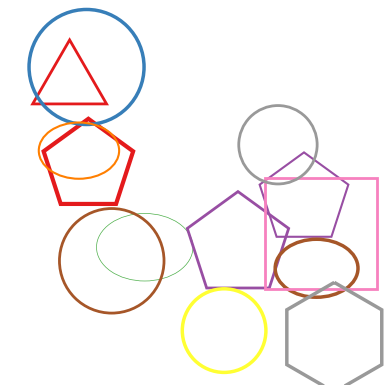[{"shape": "triangle", "thickness": 2, "radius": 0.55, "center": [0.181, 0.785]}, {"shape": "pentagon", "thickness": 3, "radius": 0.61, "center": [0.23, 0.569]}, {"shape": "circle", "thickness": 2.5, "radius": 0.75, "center": [0.225, 0.826]}, {"shape": "oval", "thickness": 0.5, "radius": 0.63, "center": [0.376, 0.358]}, {"shape": "pentagon", "thickness": 2, "radius": 0.69, "center": [0.618, 0.364]}, {"shape": "pentagon", "thickness": 1.5, "radius": 0.61, "center": [0.79, 0.483]}, {"shape": "oval", "thickness": 1.5, "radius": 0.52, "center": [0.205, 0.609]}, {"shape": "circle", "thickness": 2.5, "radius": 0.54, "center": [0.582, 0.141]}, {"shape": "circle", "thickness": 2, "radius": 0.68, "center": [0.29, 0.323]}, {"shape": "oval", "thickness": 2.5, "radius": 0.54, "center": [0.822, 0.303]}, {"shape": "square", "thickness": 2, "radius": 0.73, "center": [0.834, 0.393]}, {"shape": "hexagon", "thickness": 2.5, "radius": 0.71, "center": [0.868, 0.124]}, {"shape": "circle", "thickness": 2, "radius": 0.51, "center": [0.722, 0.624]}]